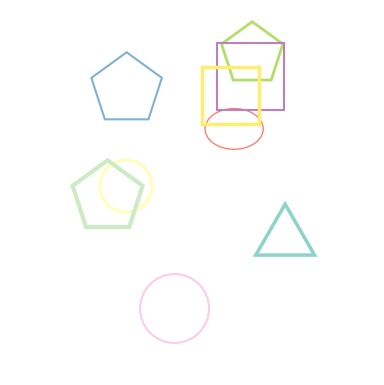[{"shape": "triangle", "thickness": 2.5, "radius": 0.44, "center": [0.741, 0.382]}, {"shape": "circle", "thickness": 2, "radius": 0.34, "center": [0.327, 0.517]}, {"shape": "oval", "thickness": 1, "radius": 0.38, "center": [0.608, 0.665]}, {"shape": "pentagon", "thickness": 1.5, "radius": 0.48, "center": [0.329, 0.768]}, {"shape": "pentagon", "thickness": 2, "radius": 0.42, "center": [0.655, 0.86]}, {"shape": "circle", "thickness": 1.5, "radius": 0.45, "center": [0.453, 0.199]}, {"shape": "square", "thickness": 1.5, "radius": 0.44, "center": [0.65, 0.802]}, {"shape": "pentagon", "thickness": 3, "radius": 0.48, "center": [0.28, 0.488]}, {"shape": "square", "thickness": 2.5, "radius": 0.37, "center": [0.598, 0.753]}]